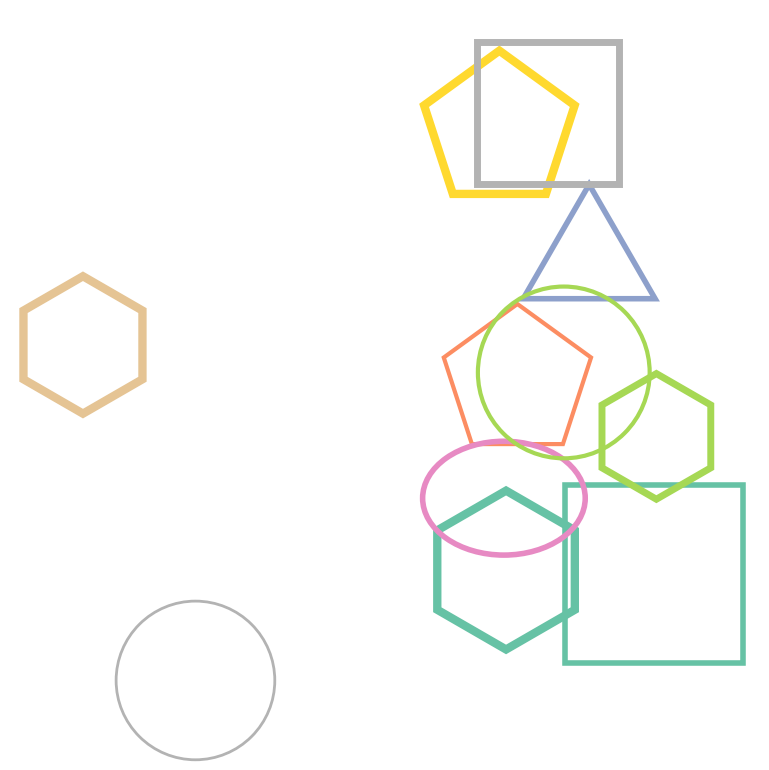[{"shape": "square", "thickness": 2, "radius": 0.58, "center": [0.849, 0.255]}, {"shape": "hexagon", "thickness": 3, "radius": 0.52, "center": [0.657, 0.26]}, {"shape": "pentagon", "thickness": 1.5, "radius": 0.5, "center": [0.672, 0.505]}, {"shape": "triangle", "thickness": 2, "radius": 0.49, "center": [0.765, 0.662]}, {"shape": "oval", "thickness": 2, "radius": 0.53, "center": [0.654, 0.353]}, {"shape": "hexagon", "thickness": 2.5, "radius": 0.41, "center": [0.852, 0.433]}, {"shape": "circle", "thickness": 1.5, "radius": 0.56, "center": [0.732, 0.516]}, {"shape": "pentagon", "thickness": 3, "radius": 0.51, "center": [0.649, 0.831]}, {"shape": "hexagon", "thickness": 3, "radius": 0.45, "center": [0.108, 0.552]}, {"shape": "square", "thickness": 2.5, "radius": 0.46, "center": [0.711, 0.853]}, {"shape": "circle", "thickness": 1, "radius": 0.52, "center": [0.254, 0.116]}]